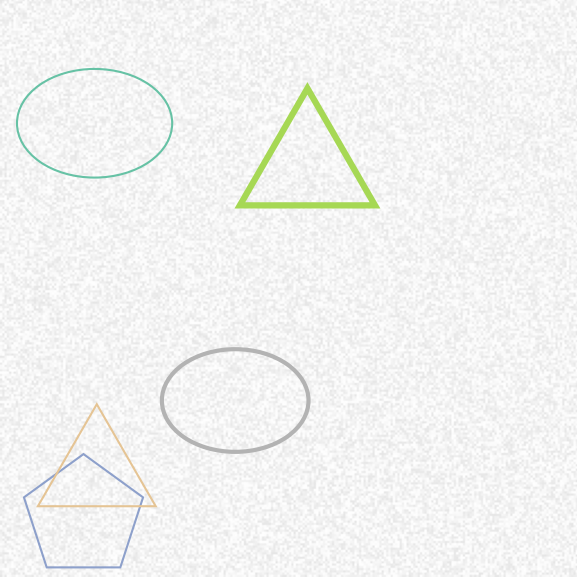[{"shape": "oval", "thickness": 1, "radius": 0.67, "center": [0.164, 0.786]}, {"shape": "pentagon", "thickness": 1, "radius": 0.54, "center": [0.145, 0.104]}, {"shape": "triangle", "thickness": 3, "radius": 0.68, "center": [0.532, 0.711]}, {"shape": "triangle", "thickness": 1, "radius": 0.59, "center": [0.168, 0.181]}, {"shape": "oval", "thickness": 2, "radius": 0.63, "center": [0.407, 0.306]}]